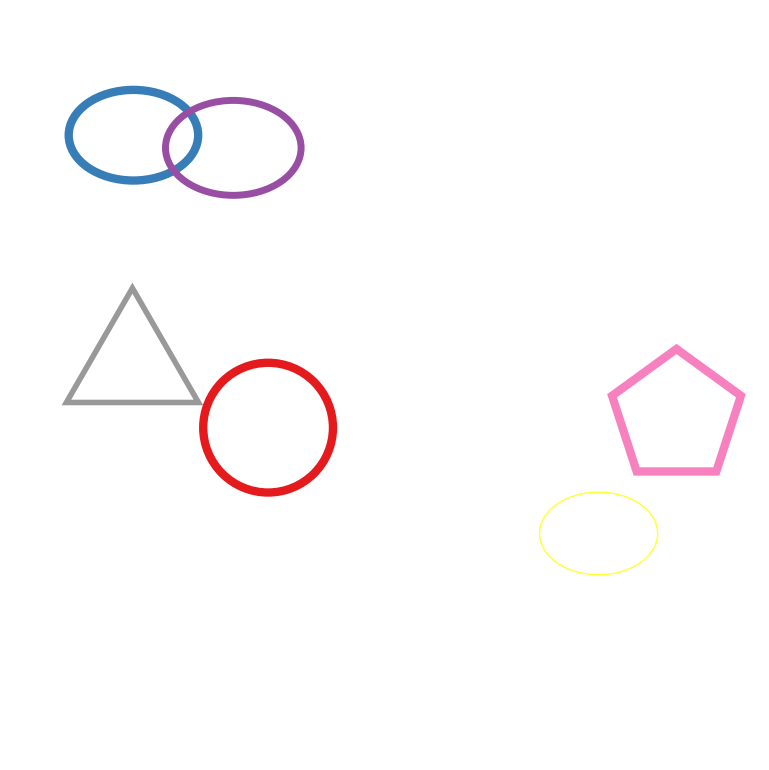[{"shape": "circle", "thickness": 3, "radius": 0.42, "center": [0.348, 0.445]}, {"shape": "oval", "thickness": 3, "radius": 0.42, "center": [0.173, 0.824]}, {"shape": "oval", "thickness": 2.5, "radius": 0.44, "center": [0.303, 0.808]}, {"shape": "oval", "thickness": 0.5, "radius": 0.38, "center": [0.777, 0.307]}, {"shape": "pentagon", "thickness": 3, "radius": 0.44, "center": [0.879, 0.459]}, {"shape": "triangle", "thickness": 2, "radius": 0.5, "center": [0.172, 0.527]}]